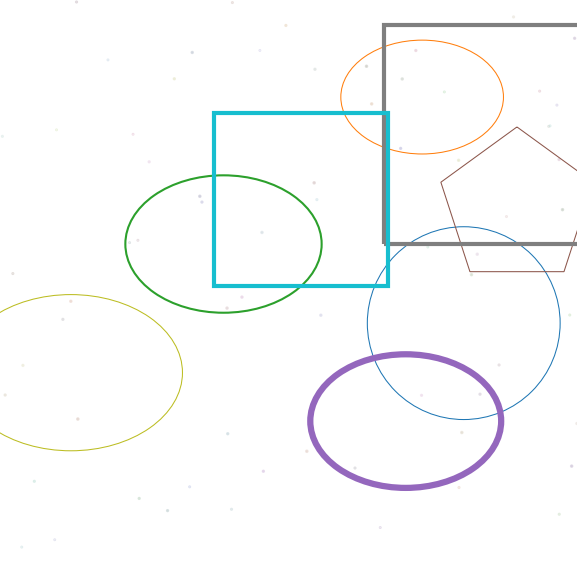[{"shape": "circle", "thickness": 0.5, "radius": 0.83, "center": [0.803, 0.44]}, {"shape": "oval", "thickness": 0.5, "radius": 0.7, "center": [0.731, 0.831]}, {"shape": "oval", "thickness": 1, "radius": 0.85, "center": [0.387, 0.577]}, {"shape": "oval", "thickness": 3, "radius": 0.83, "center": [0.703, 0.27]}, {"shape": "pentagon", "thickness": 0.5, "radius": 0.69, "center": [0.895, 0.641]}, {"shape": "square", "thickness": 2, "radius": 0.95, "center": [0.855, 0.766]}, {"shape": "oval", "thickness": 0.5, "radius": 0.97, "center": [0.123, 0.354]}, {"shape": "square", "thickness": 2, "radius": 0.75, "center": [0.521, 0.654]}]